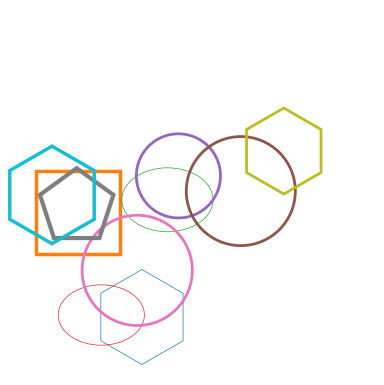[{"shape": "hexagon", "thickness": 0.5, "radius": 0.62, "center": [0.369, 0.177]}, {"shape": "square", "thickness": 2.5, "radius": 0.54, "center": [0.202, 0.448]}, {"shape": "oval", "thickness": 0.5, "radius": 0.59, "center": [0.435, 0.481]}, {"shape": "oval", "thickness": 0.5, "radius": 0.56, "center": [0.263, 0.182]}, {"shape": "circle", "thickness": 2, "radius": 0.55, "center": [0.463, 0.543]}, {"shape": "circle", "thickness": 2, "radius": 0.71, "center": [0.625, 0.504]}, {"shape": "circle", "thickness": 2, "radius": 0.72, "center": [0.356, 0.298]}, {"shape": "pentagon", "thickness": 3, "radius": 0.5, "center": [0.199, 0.463]}, {"shape": "hexagon", "thickness": 2, "radius": 0.56, "center": [0.737, 0.608]}, {"shape": "hexagon", "thickness": 2.5, "radius": 0.63, "center": [0.135, 0.494]}]